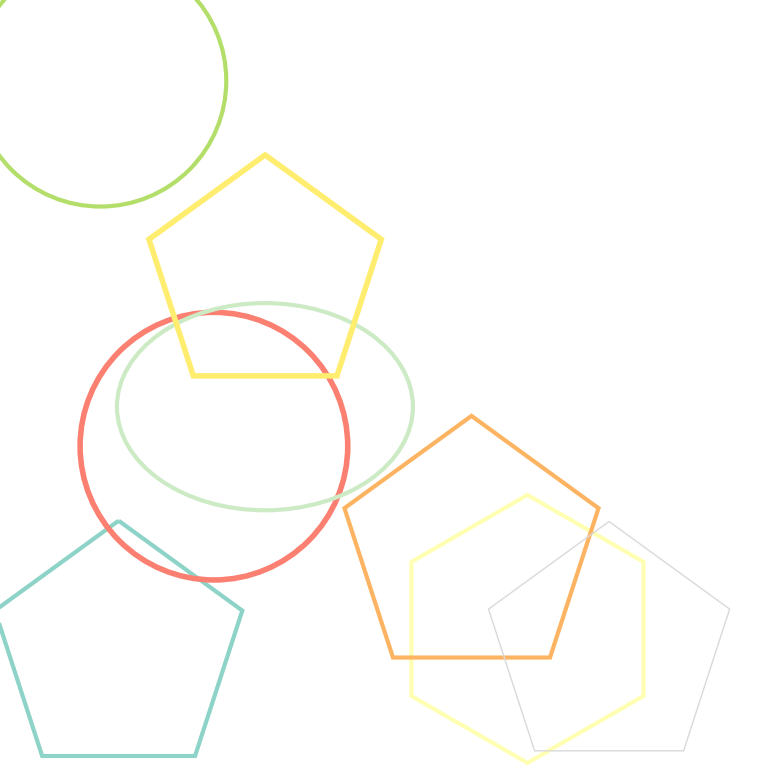[{"shape": "pentagon", "thickness": 1.5, "radius": 0.84, "center": [0.154, 0.155]}, {"shape": "hexagon", "thickness": 1.5, "radius": 0.87, "center": [0.685, 0.183]}, {"shape": "circle", "thickness": 2, "radius": 0.87, "center": [0.278, 0.421]}, {"shape": "pentagon", "thickness": 1.5, "radius": 0.87, "center": [0.612, 0.286]}, {"shape": "circle", "thickness": 1.5, "radius": 0.82, "center": [0.13, 0.895]}, {"shape": "pentagon", "thickness": 0.5, "radius": 0.82, "center": [0.791, 0.158]}, {"shape": "oval", "thickness": 1.5, "radius": 0.96, "center": [0.344, 0.472]}, {"shape": "pentagon", "thickness": 2, "radius": 0.79, "center": [0.344, 0.64]}]